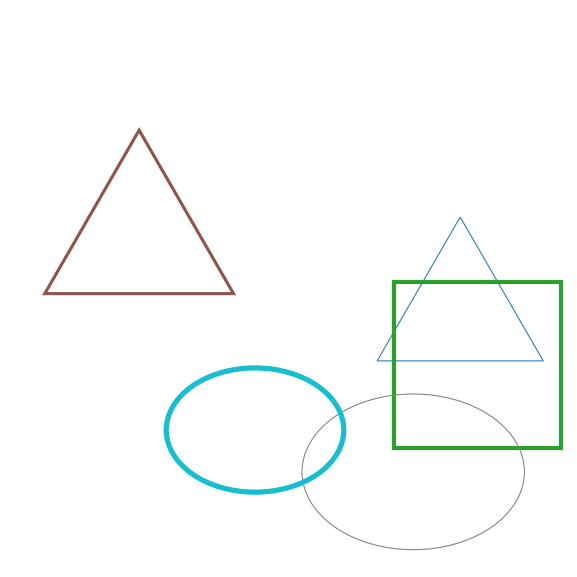[{"shape": "triangle", "thickness": 0.5, "radius": 0.83, "center": [0.797, 0.457]}, {"shape": "square", "thickness": 2, "radius": 0.72, "center": [0.826, 0.367]}, {"shape": "triangle", "thickness": 1.5, "radius": 0.94, "center": [0.241, 0.585]}, {"shape": "oval", "thickness": 0.5, "radius": 0.96, "center": [0.716, 0.182]}, {"shape": "oval", "thickness": 2.5, "radius": 0.77, "center": [0.442, 0.254]}]